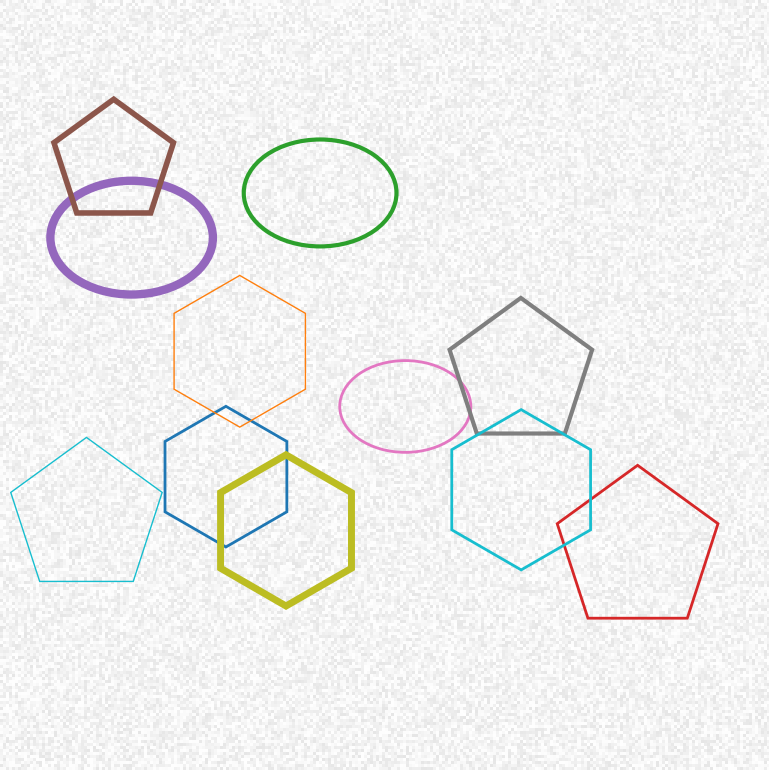[{"shape": "hexagon", "thickness": 1, "radius": 0.46, "center": [0.293, 0.381]}, {"shape": "hexagon", "thickness": 0.5, "radius": 0.49, "center": [0.311, 0.544]}, {"shape": "oval", "thickness": 1.5, "radius": 0.5, "center": [0.416, 0.749]}, {"shape": "pentagon", "thickness": 1, "radius": 0.55, "center": [0.828, 0.286]}, {"shape": "oval", "thickness": 3, "radius": 0.53, "center": [0.171, 0.691]}, {"shape": "pentagon", "thickness": 2, "radius": 0.41, "center": [0.148, 0.789]}, {"shape": "oval", "thickness": 1, "radius": 0.43, "center": [0.526, 0.472]}, {"shape": "pentagon", "thickness": 1.5, "radius": 0.49, "center": [0.676, 0.516]}, {"shape": "hexagon", "thickness": 2.5, "radius": 0.49, "center": [0.371, 0.311]}, {"shape": "pentagon", "thickness": 0.5, "radius": 0.52, "center": [0.112, 0.329]}, {"shape": "hexagon", "thickness": 1, "radius": 0.52, "center": [0.677, 0.364]}]